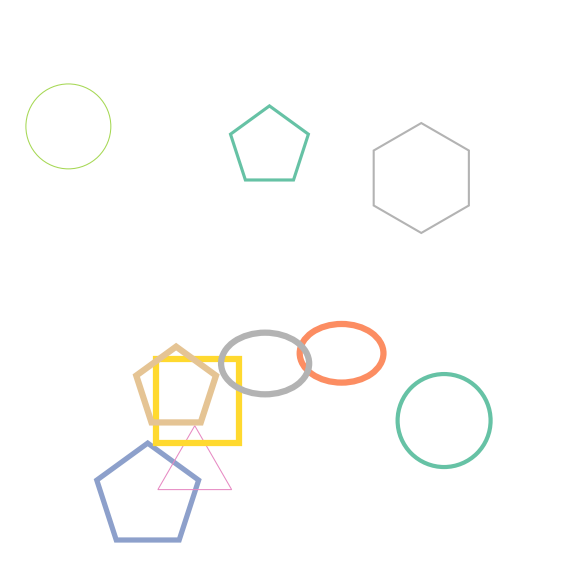[{"shape": "pentagon", "thickness": 1.5, "radius": 0.35, "center": [0.467, 0.745]}, {"shape": "circle", "thickness": 2, "radius": 0.4, "center": [0.769, 0.271]}, {"shape": "oval", "thickness": 3, "radius": 0.36, "center": [0.591, 0.387]}, {"shape": "pentagon", "thickness": 2.5, "radius": 0.46, "center": [0.256, 0.139]}, {"shape": "triangle", "thickness": 0.5, "radius": 0.37, "center": [0.337, 0.188]}, {"shape": "circle", "thickness": 0.5, "radius": 0.37, "center": [0.118, 0.78]}, {"shape": "square", "thickness": 3, "radius": 0.36, "center": [0.342, 0.305]}, {"shape": "pentagon", "thickness": 3, "radius": 0.36, "center": [0.305, 0.326]}, {"shape": "oval", "thickness": 3, "radius": 0.38, "center": [0.459, 0.37]}, {"shape": "hexagon", "thickness": 1, "radius": 0.48, "center": [0.729, 0.691]}]